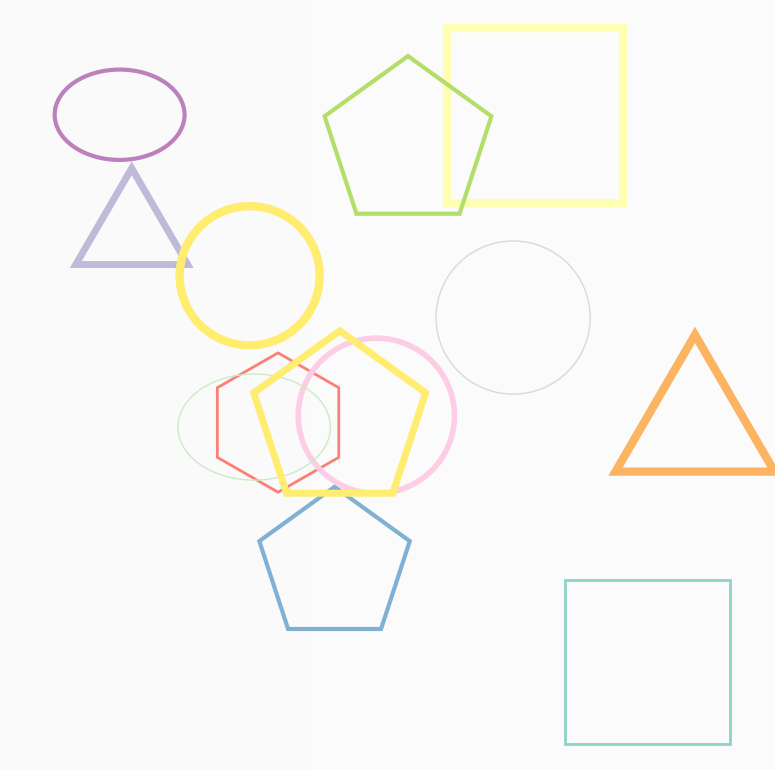[{"shape": "square", "thickness": 1, "radius": 0.53, "center": [0.836, 0.14]}, {"shape": "square", "thickness": 3, "radius": 0.57, "center": [0.691, 0.85]}, {"shape": "triangle", "thickness": 2.5, "radius": 0.42, "center": [0.17, 0.698]}, {"shape": "hexagon", "thickness": 1, "radius": 0.45, "center": [0.359, 0.451]}, {"shape": "pentagon", "thickness": 1.5, "radius": 0.51, "center": [0.432, 0.266]}, {"shape": "triangle", "thickness": 3, "radius": 0.59, "center": [0.897, 0.447]}, {"shape": "pentagon", "thickness": 1.5, "radius": 0.57, "center": [0.526, 0.814]}, {"shape": "circle", "thickness": 2, "radius": 0.5, "center": [0.486, 0.46]}, {"shape": "circle", "thickness": 0.5, "radius": 0.5, "center": [0.662, 0.588]}, {"shape": "oval", "thickness": 1.5, "radius": 0.42, "center": [0.154, 0.851]}, {"shape": "oval", "thickness": 0.5, "radius": 0.49, "center": [0.328, 0.445]}, {"shape": "circle", "thickness": 3, "radius": 0.45, "center": [0.322, 0.642]}, {"shape": "pentagon", "thickness": 2.5, "radius": 0.58, "center": [0.438, 0.454]}]